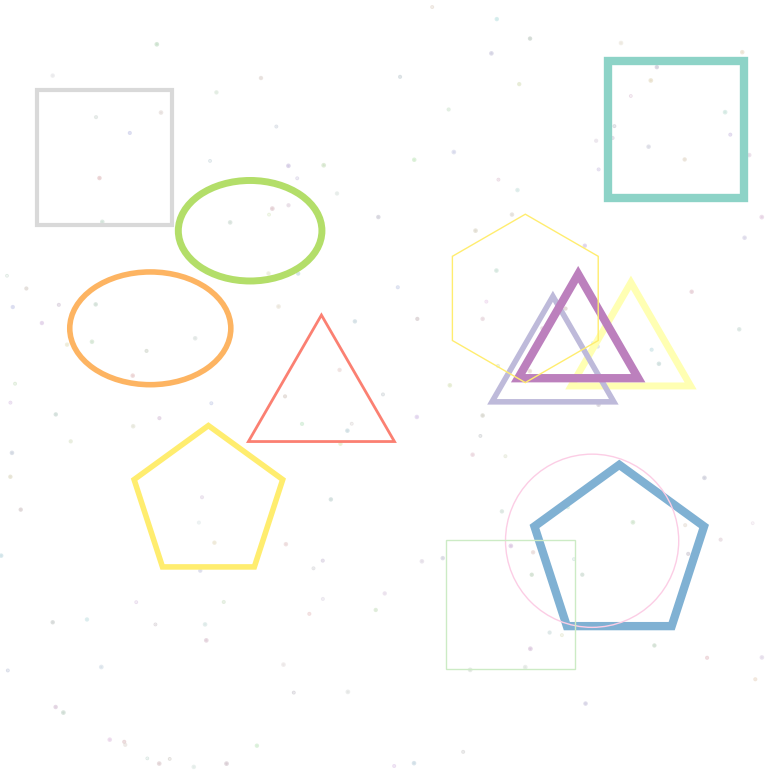[{"shape": "square", "thickness": 3, "radius": 0.44, "center": [0.878, 0.832]}, {"shape": "triangle", "thickness": 2.5, "radius": 0.45, "center": [0.819, 0.544]}, {"shape": "triangle", "thickness": 2, "radius": 0.46, "center": [0.718, 0.524]}, {"shape": "triangle", "thickness": 1, "radius": 0.55, "center": [0.417, 0.481]}, {"shape": "pentagon", "thickness": 3, "radius": 0.58, "center": [0.804, 0.281]}, {"shape": "oval", "thickness": 2, "radius": 0.52, "center": [0.195, 0.574]}, {"shape": "oval", "thickness": 2.5, "radius": 0.47, "center": [0.325, 0.7]}, {"shape": "circle", "thickness": 0.5, "radius": 0.56, "center": [0.769, 0.298]}, {"shape": "square", "thickness": 1.5, "radius": 0.44, "center": [0.135, 0.795]}, {"shape": "triangle", "thickness": 3, "radius": 0.45, "center": [0.751, 0.554]}, {"shape": "square", "thickness": 0.5, "radius": 0.42, "center": [0.663, 0.215]}, {"shape": "hexagon", "thickness": 0.5, "radius": 0.55, "center": [0.682, 0.612]}, {"shape": "pentagon", "thickness": 2, "radius": 0.51, "center": [0.271, 0.346]}]